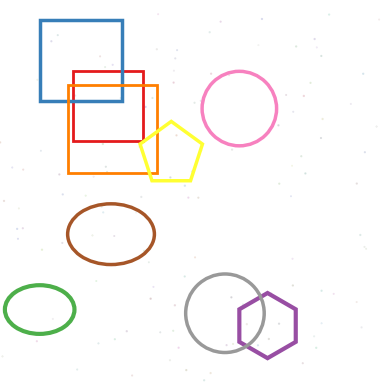[{"shape": "square", "thickness": 2, "radius": 0.46, "center": [0.281, 0.725]}, {"shape": "square", "thickness": 2.5, "radius": 0.53, "center": [0.21, 0.843]}, {"shape": "oval", "thickness": 3, "radius": 0.45, "center": [0.103, 0.196]}, {"shape": "hexagon", "thickness": 3, "radius": 0.42, "center": [0.695, 0.154]}, {"shape": "square", "thickness": 2, "radius": 0.57, "center": [0.292, 0.665]}, {"shape": "pentagon", "thickness": 2.5, "radius": 0.43, "center": [0.445, 0.599]}, {"shape": "oval", "thickness": 2.5, "radius": 0.56, "center": [0.288, 0.392]}, {"shape": "circle", "thickness": 2.5, "radius": 0.48, "center": [0.622, 0.718]}, {"shape": "circle", "thickness": 2.5, "radius": 0.51, "center": [0.584, 0.186]}]